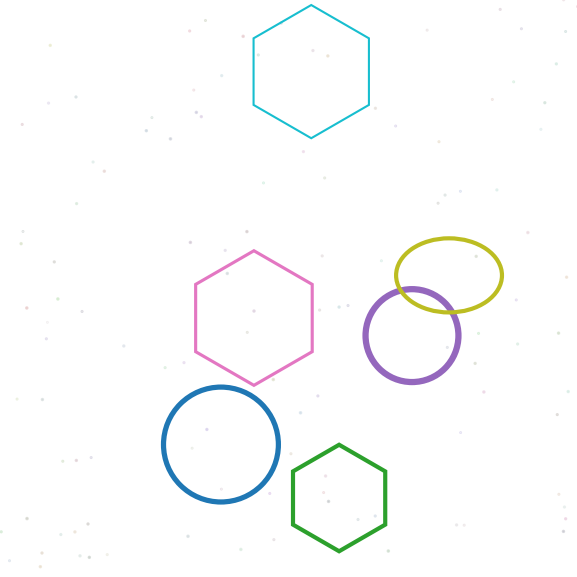[{"shape": "circle", "thickness": 2.5, "radius": 0.5, "center": [0.383, 0.229]}, {"shape": "hexagon", "thickness": 2, "radius": 0.46, "center": [0.587, 0.137]}, {"shape": "circle", "thickness": 3, "radius": 0.4, "center": [0.713, 0.418]}, {"shape": "hexagon", "thickness": 1.5, "radius": 0.58, "center": [0.44, 0.448]}, {"shape": "oval", "thickness": 2, "radius": 0.46, "center": [0.778, 0.522]}, {"shape": "hexagon", "thickness": 1, "radius": 0.58, "center": [0.539, 0.875]}]